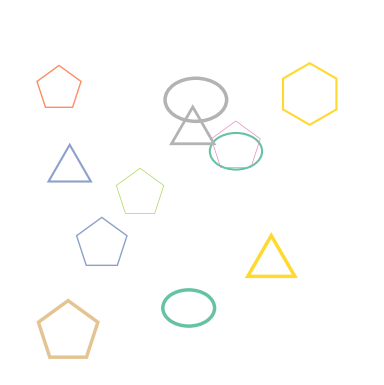[{"shape": "oval", "thickness": 1.5, "radius": 0.34, "center": [0.613, 0.607]}, {"shape": "oval", "thickness": 2.5, "radius": 0.34, "center": [0.49, 0.2]}, {"shape": "pentagon", "thickness": 1, "radius": 0.3, "center": [0.153, 0.77]}, {"shape": "pentagon", "thickness": 1, "radius": 0.34, "center": [0.264, 0.366]}, {"shape": "triangle", "thickness": 1.5, "radius": 0.32, "center": [0.181, 0.56]}, {"shape": "pentagon", "thickness": 0.5, "radius": 0.33, "center": [0.612, 0.619]}, {"shape": "pentagon", "thickness": 0.5, "radius": 0.32, "center": [0.364, 0.498]}, {"shape": "triangle", "thickness": 2.5, "radius": 0.35, "center": [0.705, 0.318]}, {"shape": "hexagon", "thickness": 1.5, "radius": 0.4, "center": [0.804, 0.756]}, {"shape": "pentagon", "thickness": 2.5, "radius": 0.41, "center": [0.177, 0.138]}, {"shape": "oval", "thickness": 2.5, "radius": 0.4, "center": [0.509, 0.741]}, {"shape": "triangle", "thickness": 2, "radius": 0.32, "center": [0.501, 0.658]}]